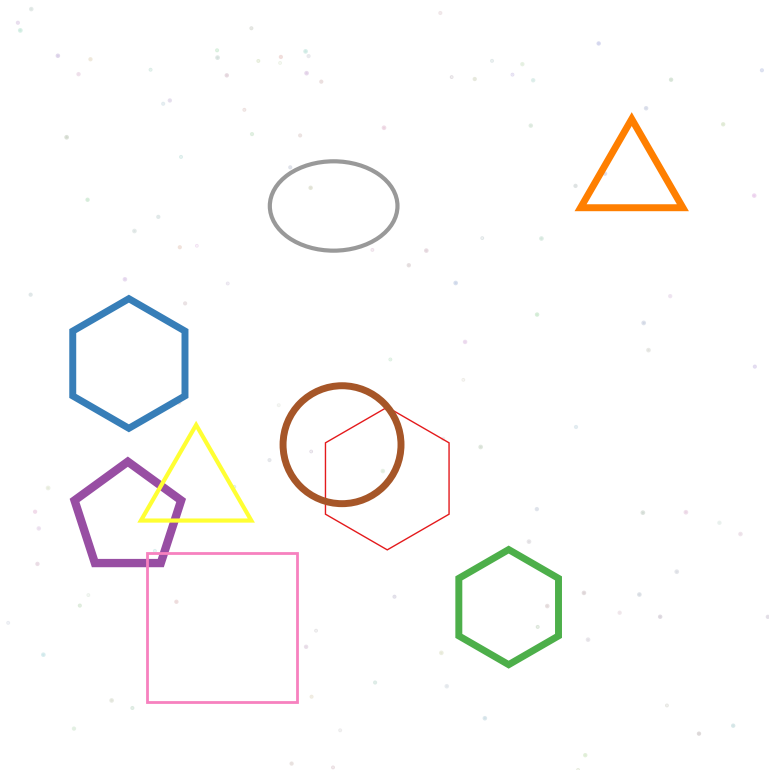[{"shape": "hexagon", "thickness": 0.5, "radius": 0.46, "center": [0.503, 0.379]}, {"shape": "hexagon", "thickness": 2.5, "radius": 0.42, "center": [0.167, 0.528]}, {"shape": "hexagon", "thickness": 2.5, "radius": 0.37, "center": [0.661, 0.212]}, {"shape": "pentagon", "thickness": 3, "radius": 0.36, "center": [0.166, 0.328]}, {"shape": "triangle", "thickness": 2.5, "radius": 0.38, "center": [0.82, 0.769]}, {"shape": "triangle", "thickness": 1.5, "radius": 0.41, "center": [0.255, 0.365]}, {"shape": "circle", "thickness": 2.5, "radius": 0.38, "center": [0.444, 0.422]}, {"shape": "square", "thickness": 1, "radius": 0.49, "center": [0.288, 0.185]}, {"shape": "oval", "thickness": 1.5, "radius": 0.41, "center": [0.433, 0.732]}]